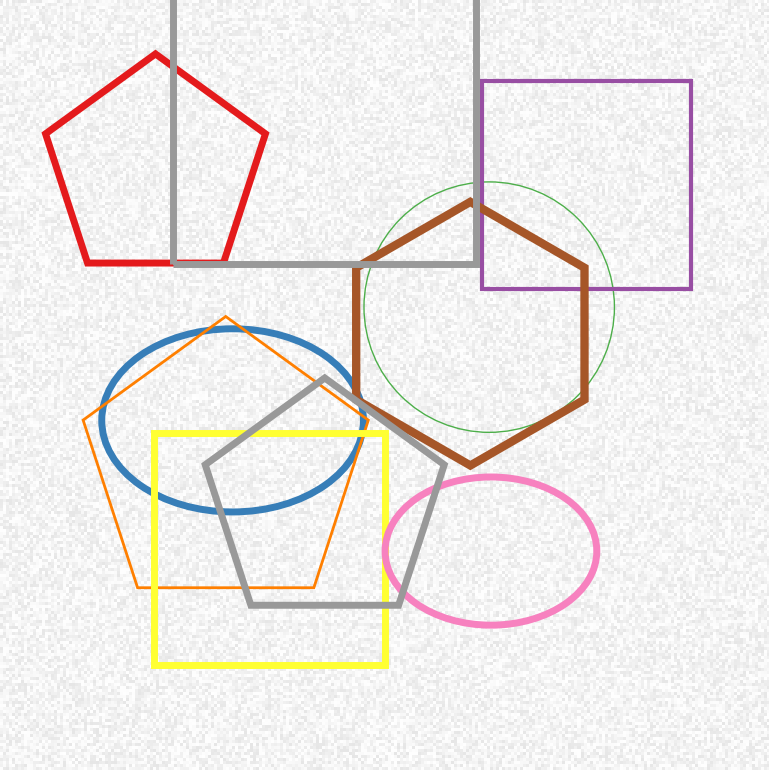[{"shape": "pentagon", "thickness": 2.5, "radius": 0.75, "center": [0.202, 0.78]}, {"shape": "oval", "thickness": 2.5, "radius": 0.85, "center": [0.302, 0.454]}, {"shape": "circle", "thickness": 0.5, "radius": 0.81, "center": [0.635, 0.601]}, {"shape": "square", "thickness": 1.5, "radius": 0.68, "center": [0.762, 0.76]}, {"shape": "pentagon", "thickness": 1, "radius": 0.97, "center": [0.293, 0.394]}, {"shape": "square", "thickness": 2.5, "radius": 0.75, "center": [0.35, 0.287]}, {"shape": "hexagon", "thickness": 3, "radius": 0.86, "center": [0.611, 0.567]}, {"shape": "oval", "thickness": 2.5, "radius": 0.69, "center": [0.638, 0.284]}, {"shape": "square", "thickness": 2.5, "radius": 0.98, "center": [0.421, 0.854]}, {"shape": "pentagon", "thickness": 2.5, "radius": 0.82, "center": [0.422, 0.346]}]